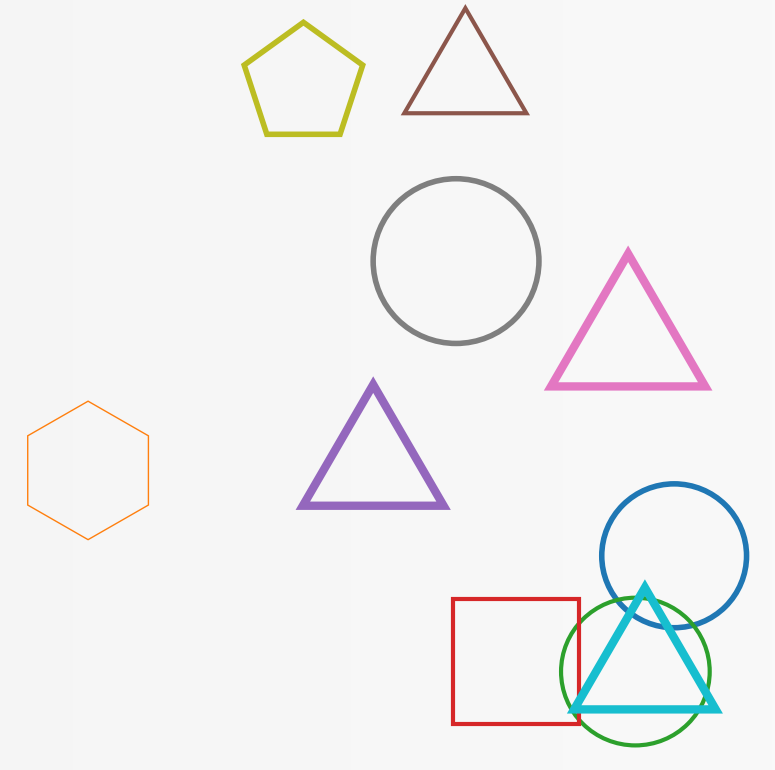[{"shape": "circle", "thickness": 2, "radius": 0.47, "center": [0.87, 0.278]}, {"shape": "hexagon", "thickness": 0.5, "radius": 0.45, "center": [0.114, 0.389]}, {"shape": "circle", "thickness": 1.5, "radius": 0.48, "center": [0.82, 0.128]}, {"shape": "square", "thickness": 1.5, "radius": 0.41, "center": [0.666, 0.141]}, {"shape": "triangle", "thickness": 3, "radius": 0.52, "center": [0.482, 0.396]}, {"shape": "triangle", "thickness": 1.5, "radius": 0.45, "center": [0.6, 0.898]}, {"shape": "triangle", "thickness": 3, "radius": 0.57, "center": [0.81, 0.556]}, {"shape": "circle", "thickness": 2, "radius": 0.53, "center": [0.588, 0.661]}, {"shape": "pentagon", "thickness": 2, "radius": 0.4, "center": [0.392, 0.891]}, {"shape": "triangle", "thickness": 3, "radius": 0.53, "center": [0.832, 0.131]}]